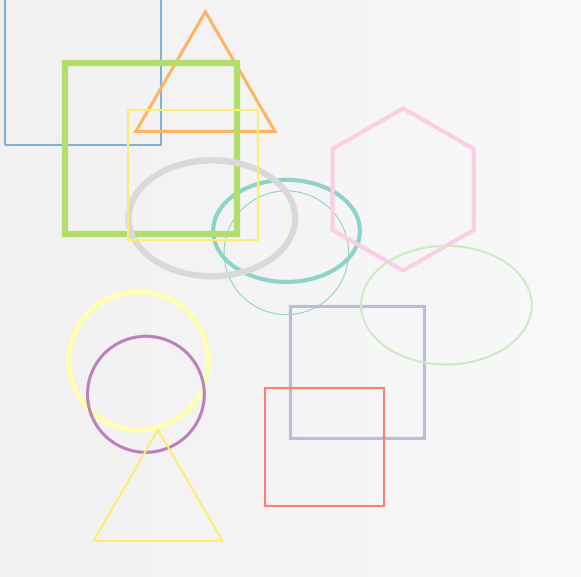[{"shape": "circle", "thickness": 0.5, "radius": 0.54, "center": [0.493, 0.561]}, {"shape": "oval", "thickness": 2, "radius": 0.63, "center": [0.493, 0.599]}, {"shape": "circle", "thickness": 2.5, "radius": 0.6, "center": [0.238, 0.374]}, {"shape": "square", "thickness": 1.5, "radius": 0.57, "center": [0.614, 0.355]}, {"shape": "square", "thickness": 1, "radius": 0.51, "center": [0.558, 0.226]}, {"shape": "square", "thickness": 1, "radius": 0.67, "center": [0.143, 0.883]}, {"shape": "triangle", "thickness": 1.5, "radius": 0.69, "center": [0.353, 0.841]}, {"shape": "square", "thickness": 3, "radius": 0.74, "center": [0.259, 0.742]}, {"shape": "hexagon", "thickness": 2, "radius": 0.7, "center": [0.694, 0.671]}, {"shape": "oval", "thickness": 3, "radius": 0.72, "center": [0.364, 0.621]}, {"shape": "circle", "thickness": 1.5, "radius": 0.5, "center": [0.251, 0.316]}, {"shape": "oval", "thickness": 1, "radius": 0.73, "center": [0.768, 0.471]}, {"shape": "triangle", "thickness": 1, "radius": 0.64, "center": [0.272, 0.127]}, {"shape": "square", "thickness": 1, "radius": 0.56, "center": [0.332, 0.696]}]